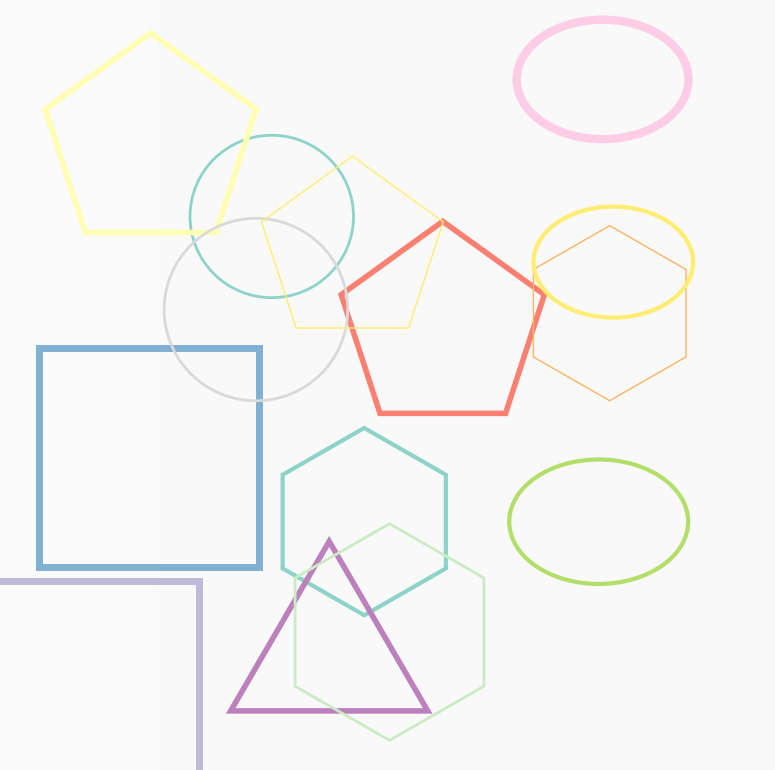[{"shape": "circle", "thickness": 1, "radius": 0.53, "center": [0.351, 0.719]}, {"shape": "hexagon", "thickness": 1.5, "radius": 0.61, "center": [0.47, 0.323]}, {"shape": "pentagon", "thickness": 2, "radius": 0.72, "center": [0.194, 0.814]}, {"shape": "square", "thickness": 2.5, "radius": 0.67, "center": [0.123, 0.11]}, {"shape": "pentagon", "thickness": 2, "radius": 0.69, "center": [0.571, 0.575]}, {"shape": "square", "thickness": 2.5, "radius": 0.71, "center": [0.193, 0.406]}, {"shape": "hexagon", "thickness": 0.5, "radius": 0.57, "center": [0.787, 0.593]}, {"shape": "oval", "thickness": 1.5, "radius": 0.58, "center": [0.772, 0.322]}, {"shape": "oval", "thickness": 3, "radius": 0.55, "center": [0.778, 0.897]}, {"shape": "circle", "thickness": 1, "radius": 0.59, "center": [0.33, 0.598]}, {"shape": "triangle", "thickness": 2, "radius": 0.73, "center": [0.425, 0.15]}, {"shape": "hexagon", "thickness": 1, "radius": 0.7, "center": [0.503, 0.179]}, {"shape": "oval", "thickness": 1.5, "radius": 0.51, "center": [0.791, 0.66]}, {"shape": "pentagon", "thickness": 0.5, "radius": 0.62, "center": [0.455, 0.674]}]